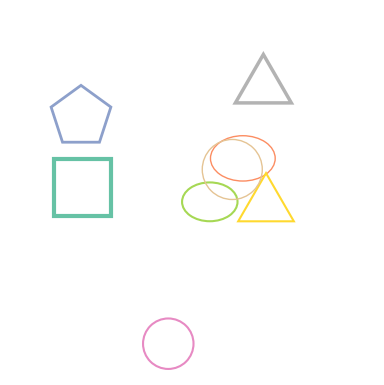[{"shape": "square", "thickness": 3, "radius": 0.37, "center": [0.214, 0.513]}, {"shape": "oval", "thickness": 1, "radius": 0.42, "center": [0.631, 0.589]}, {"shape": "pentagon", "thickness": 2, "radius": 0.41, "center": [0.21, 0.697]}, {"shape": "circle", "thickness": 1.5, "radius": 0.33, "center": [0.437, 0.107]}, {"shape": "oval", "thickness": 1.5, "radius": 0.36, "center": [0.545, 0.476]}, {"shape": "triangle", "thickness": 1.5, "radius": 0.42, "center": [0.691, 0.467]}, {"shape": "circle", "thickness": 1, "radius": 0.39, "center": [0.603, 0.56]}, {"shape": "triangle", "thickness": 2.5, "radius": 0.42, "center": [0.684, 0.775]}]